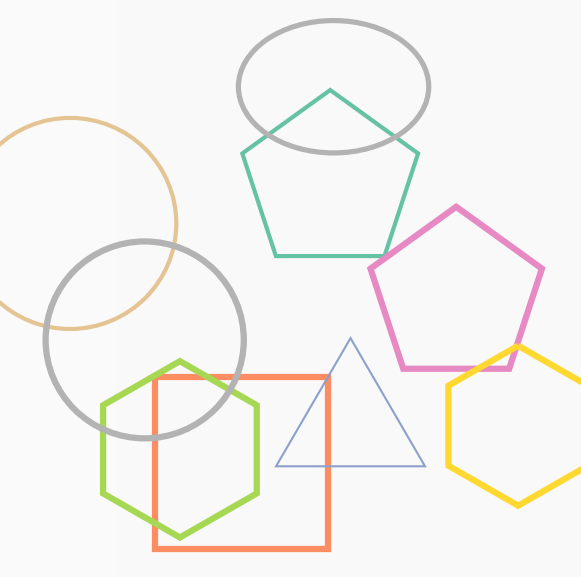[{"shape": "pentagon", "thickness": 2, "radius": 0.79, "center": [0.568, 0.684]}, {"shape": "square", "thickness": 3, "radius": 0.74, "center": [0.415, 0.197]}, {"shape": "triangle", "thickness": 1, "radius": 0.74, "center": [0.603, 0.266]}, {"shape": "pentagon", "thickness": 3, "radius": 0.78, "center": [0.785, 0.486]}, {"shape": "hexagon", "thickness": 3, "radius": 0.76, "center": [0.31, 0.221]}, {"shape": "hexagon", "thickness": 3, "radius": 0.69, "center": [0.891, 0.262]}, {"shape": "circle", "thickness": 2, "radius": 0.91, "center": [0.121, 0.612]}, {"shape": "oval", "thickness": 2.5, "radius": 0.82, "center": [0.574, 0.849]}, {"shape": "circle", "thickness": 3, "radius": 0.85, "center": [0.249, 0.411]}]